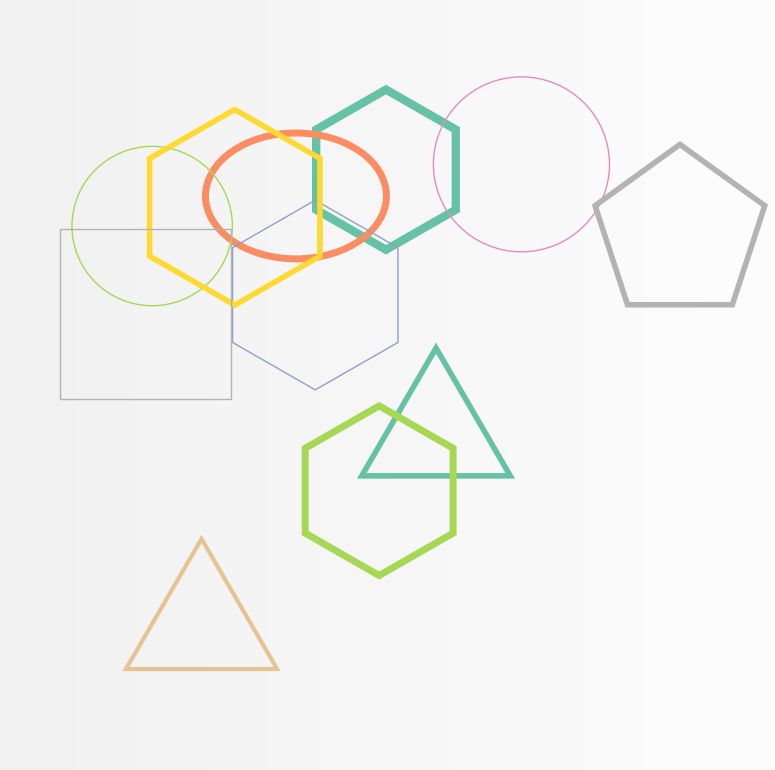[{"shape": "hexagon", "thickness": 3, "radius": 0.52, "center": [0.498, 0.78]}, {"shape": "triangle", "thickness": 2, "radius": 0.55, "center": [0.563, 0.437]}, {"shape": "oval", "thickness": 2.5, "radius": 0.58, "center": [0.382, 0.746]}, {"shape": "hexagon", "thickness": 0.5, "radius": 0.62, "center": [0.407, 0.617]}, {"shape": "circle", "thickness": 0.5, "radius": 0.57, "center": [0.673, 0.787]}, {"shape": "circle", "thickness": 0.5, "radius": 0.52, "center": [0.196, 0.706]}, {"shape": "hexagon", "thickness": 2.5, "radius": 0.55, "center": [0.489, 0.363]}, {"shape": "hexagon", "thickness": 2, "radius": 0.63, "center": [0.303, 0.731]}, {"shape": "triangle", "thickness": 1.5, "radius": 0.56, "center": [0.26, 0.187]}, {"shape": "pentagon", "thickness": 2, "radius": 0.58, "center": [0.877, 0.697]}, {"shape": "square", "thickness": 0.5, "radius": 0.55, "center": [0.188, 0.592]}]